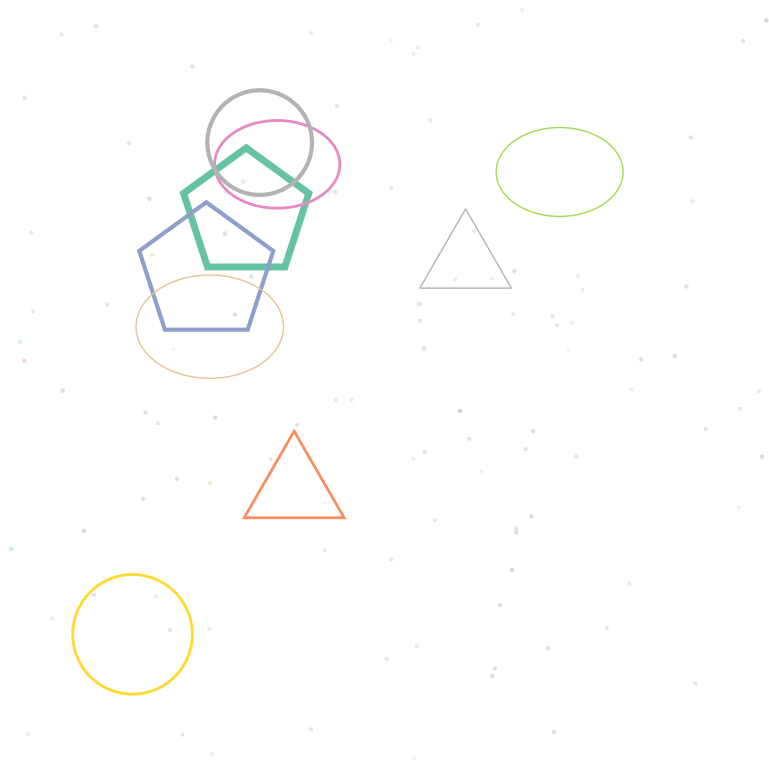[{"shape": "pentagon", "thickness": 2.5, "radius": 0.43, "center": [0.32, 0.722]}, {"shape": "triangle", "thickness": 1, "radius": 0.37, "center": [0.382, 0.365]}, {"shape": "pentagon", "thickness": 1.5, "radius": 0.46, "center": [0.268, 0.646]}, {"shape": "oval", "thickness": 1, "radius": 0.41, "center": [0.36, 0.787]}, {"shape": "oval", "thickness": 0.5, "radius": 0.41, "center": [0.727, 0.777]}, {"shape": "circle", "thickness": 1, "radius": 0.39, "center": [0.172, 0.176]}, {"shape": "oval", "thickness": 0.5, "radius": 0.48, "center": [0.272, 0.576]}, {"shape": "circle", "thickness": 1.5, "radius": 0.34, "center": [0.337, 0.815]}, {"shape": "triangle", "thickness": 0.5, "radius": 0.34, "center": [0.605, 0.66]}]